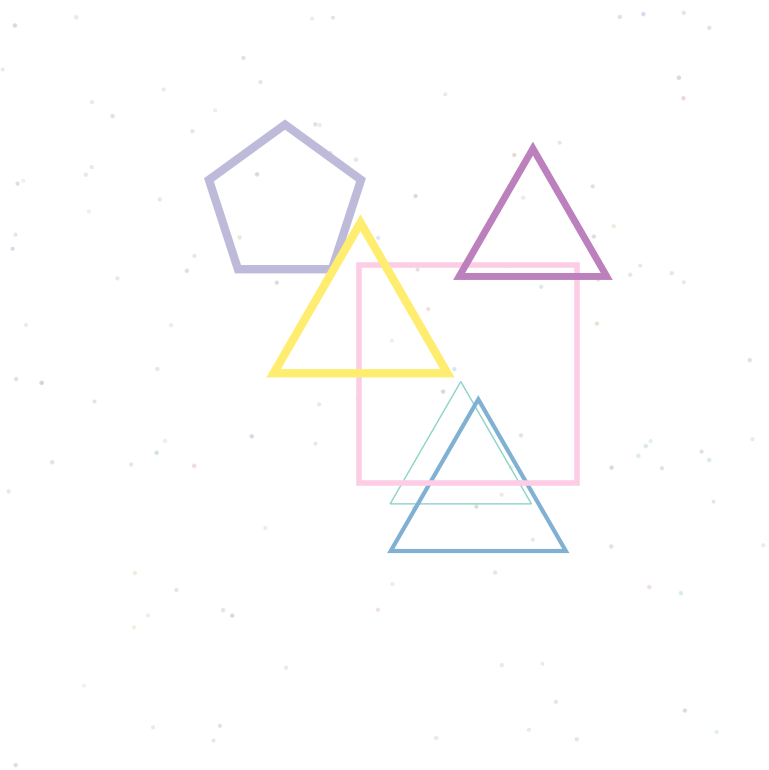[{"shape": "triangle", "thickness": 0.5, "radius": 0.53, "center": [0.598, 0.399]}, {"shape": "pentagon", "thickness": 3, "radius": 0.52, "center": [0.37, 0.734]}, {"shape": "triangle", "thickness": 1.5, "radius": 0.66, "center": [0.621, 0.35]}, {"shape": "square", "thickness": 2, "radius": 0.71, "center": [0.608, 0.515]}, {"shape": "triangle", "thickness": 2.5, "radius": 0.55, "center": [0.692, 0.696]}, {"shape": "triangle", "thickness": 3, "radius": 0.65, "center": [0.468, 0.58]}]